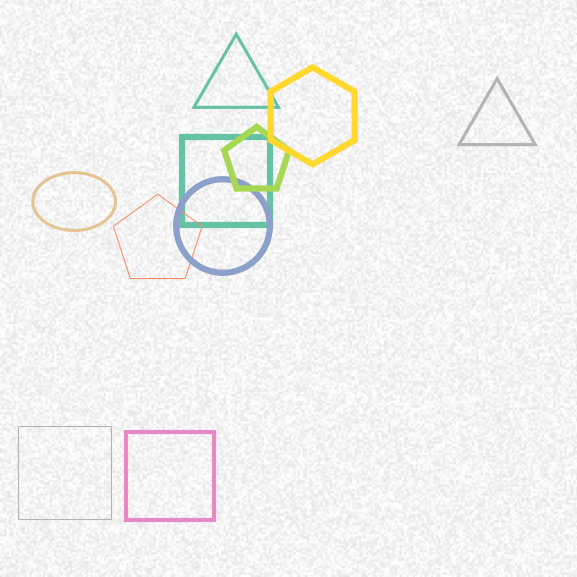[{"shape": "triangle", "thickness": 1.5, "radius": 0.42, "center": [0.409, 0.856]}, {"shape": "square", "thickness": 3, "radius": 0.38, "center": [0.391, 0.686]}, {"shape": "pentagon", "thickness": 0.5, "radius": 0.4, "center": [0.273, 0.582]}, {"shape": "circle", "thickness": 3, "radius": 0.41, "center": [0.386, 0.608]}, {"shape": "square", "thickness": 2, "radius": 0.38, "center": [0.294, 0.175]}, {"shape": "pentagon", "thickness": 3, "radius": 0.3, "center": [0.444, 0.72]}, {"shape": "hexagon", "thickness": 3, "radius": 0.42, "center": [0.541, 0.799]}, {"shape": "oval", "thickness": 1.5, "radius": 0.36, "center": [0.128, 0.65]}, {"shape": "triangle", "thickness": 1.5, "radius": 0.38, "center": [0.861, 0.787]}, {"shape": "square", "thickness": 0.5, "radius": 0.4, "center": [0.111, 0.182]}]